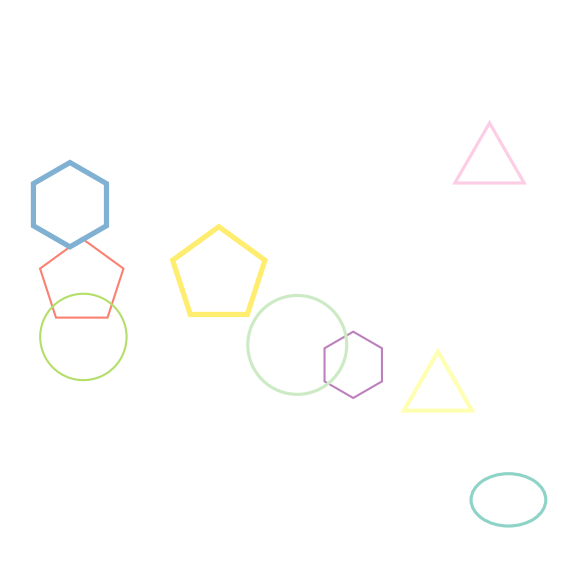[{"shape": "oval", "thickness": 1.5, "radius": 0.32, "center": [0.88, 0.134]}, {"shape": "triangle", "thickness": 2, "radius": 0.34, "center": [0.758, 0.322]}, {"shape": "pentagon", "thickness": 1, "radius": 0.38, "center": [0.142, 0.511]}, {"shape": "hexagon", "thickness": 2.5, "radius": 0.37, "center": [0.121, 0.645]}, {"shape": "circle", "thickness": 1, "radius": 0.37, "center": [0.144, 0.416]}, {"shape": "triangle", "thickness": 1.5, "radius": 0.35, "center": [0.848, 0.717]}, {"shape": "hexagon", "thickness": 1, "radius": 0.29, "center": [0.612, 0.367]}, {"shape": "circle", "thickness": 1.5, "radius": 0.43, "center": [0.515, 0.402]}, {"shape": "pentagon", "thickness": 2.5, "radius": 0.42, "center": [0.379, 0.523]}]